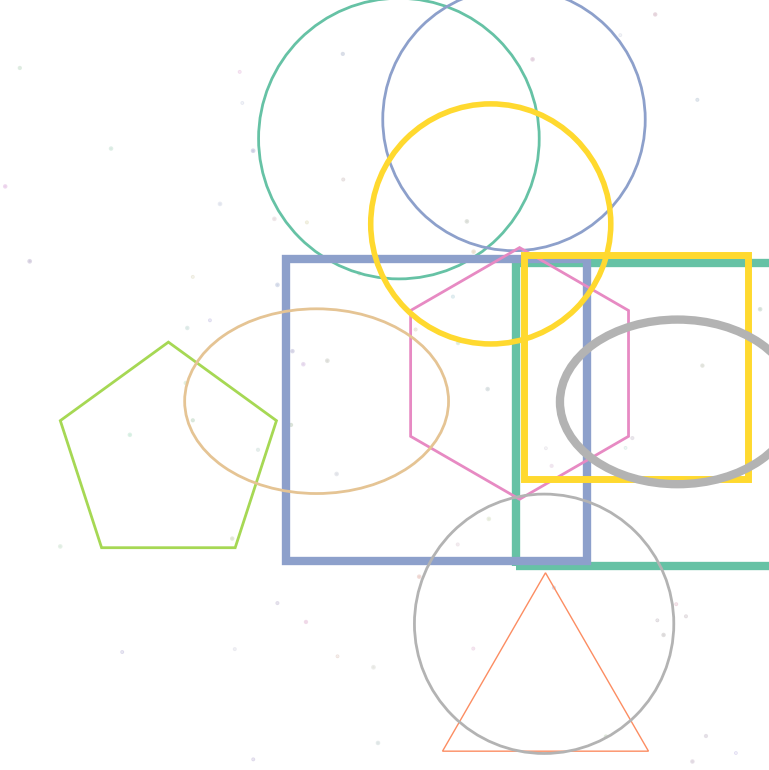[{"shape": "square", "thickness": 3, "radius": 0.98, "center": [0.866, 0.462]}, {"shape": "circle", "thickness": 1, "radius": 0.91, "center": [0.518, 0.82]}, {"shape": "triangle", "thickness": 0.5, "radius": 0.77, "center": [0.708, 0.102]}, {"shape": "square", "thickness": 3, "radius": 0.98, "center": [0.567, 0.468]}, {"shape": "circle", "thickness": 1, "radius": 0.85, "center": [0.668, 0.845]}, {"shape": "hexagon", "thickness": 1, "radius": 0.82, "center": [0.675, 0.515]}, {"shape": "pentagon", "thickness": 1, "radius": 0.74, "center": [0.219, 0.408]}, {"shape": "square", "thickness": 2.5, "radius": 0.73, "center": [0.826, 0.523]}, {"shape": "circle", "thickness": 2, "radius": 0.78, "center": [0.637, 0.709]}, {"shape": "oval", "thickness": 1, "radius": 0.86, "center": [0.411, 0.479]}, {"shape": "oval", "thickness": 3, "radius": 0.76, "center": [0.88, 0.478]}, {"shape": "circle", "thickness": 1, "radius": 0.84, "center": [0.707, 0.19]}]